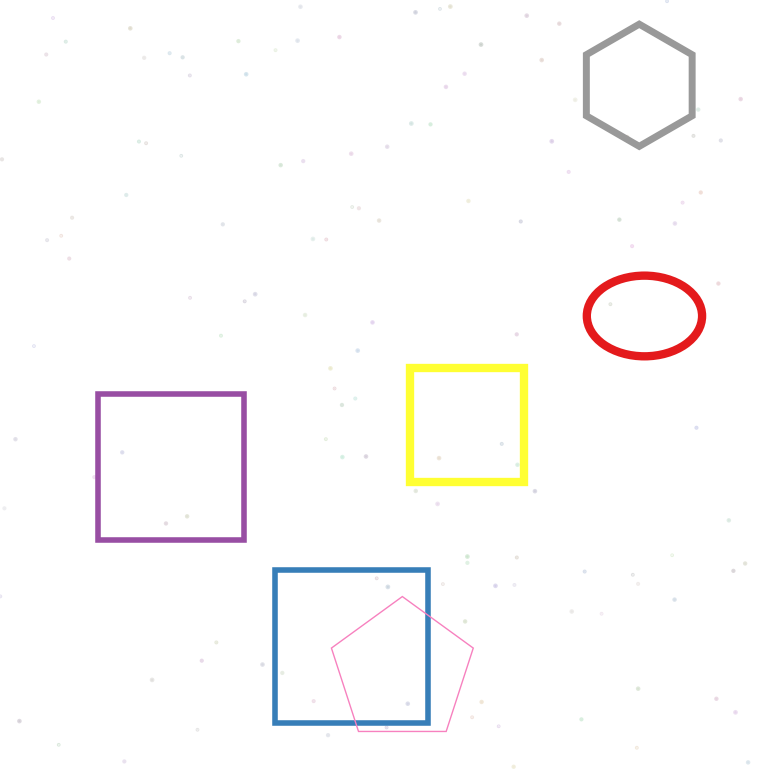[{"shape": "oval", "thickness": 3, "radius": 0.37, "center": [0.837, 0.59]}, {"shape": "square", "thickness": 2, "radius": 0.5, "center": [0.456, 0.16]}, {"shape": "square", "thickness": 2, "radius": 0.47, "center": [0.222, 0.393]}, {"shape": "square", "thickness": 3, "radius": 0.37, "center": [0.607, 0.448]}, {"shape": "pentagon", "thickness": 0.5, "radius": 0.48, "center": [0.523, 0.128]}, {"shape": "hexagon", "thickness": 2.5, "radius": 0.4, "center": [0.83, 0.889]}]